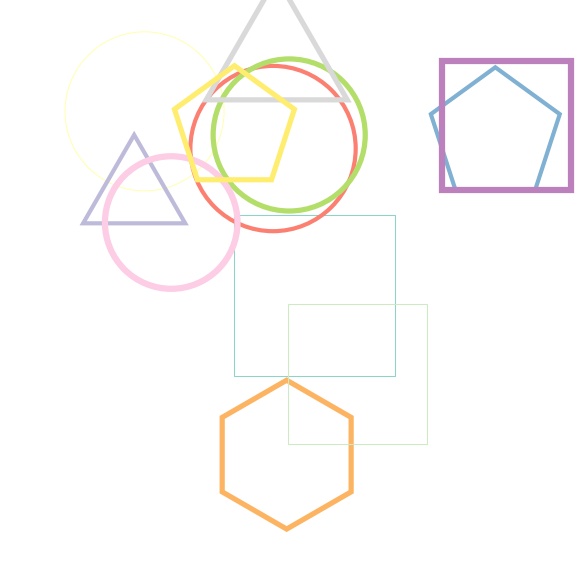[{"shape": "square", "thickness": 0.5, "radius": 0.7, "center": [0.545, 0.488]}, {"shape": "circle", "thickness": 0.5, "radius": 0.69, "center": [0.25, 0.806]}, {"shape": "triangle", "thickness": 2, "radius": 0.51, "center": [0.232, 0.663]}, {"shape": "circle", "thickness": 2, "radius": 0.72, "center": [0.473, 0.742]}, {"shape": "pentagon", "thickness": 2, "radius": 0.59, "center": [0.858, 0.765]}, {"shape": "hexagon", "thickness": 2.5, "radius": 0.64, "center": [0.496, 0.212]}, {"shape": "circle", "thickness": 2.5, "radius": 0.66, "center": [0.501, 0.765]}, {"shape": "circle", "thickness": 3, "radius": 0.57, "center": [0.296, 0.614]}, {"shape": "triangle", "thickness": 2.5, "radius": 0.7, "center": [0.479, 0.897]}, {"shape": "square", "thickness": 3, "radius": 0.56, "center": [0.877, 0.782]}, {"shape": "square", "thickness": 0.5, "radius": 0.6, "center": [0.619, 0.352]}, {"shape": "pentagon", "thickness": 2.5, "radius": 0.55, "center": [0.406, 0.776]}]